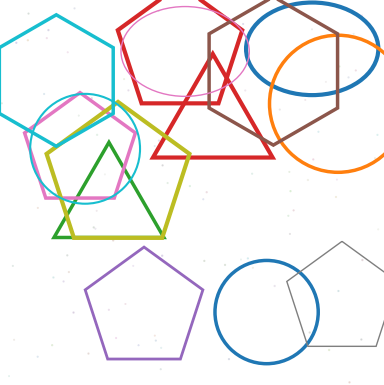[{"shape": "oval", "thickness": 3, "radius": 0.86, "center": [0.811, 0.873]}, {"shape": "circle", "thickness": 2.5, "radius": 0.67, "center": [0.692, 0.189]}, {"shape": "circle", "thickness": 2.5, "radius": 0.89, "center": [0.878, 0.73]}, {"shape": "triangle", "thickness": 2.5, "radius": 0.82, "center": [0.283, 0.466]}, {"shape": "triangle", "thickness": 3, "radius": 0.9, "center": [0.553, 0.681]}, {"shape": "pentagon", "thickness": 3, "radius": 0.85, "center": [0.468, 0.869]}, {"shape": "pentagon", "thickness": 2, "radius": 0.8, "center": [0.374, 0.197]}, {"shape": "hexagon", "thickness": 2.5, "radius": 0.96, "center": [0.71, 0.816]}, {"shape": "pentagon", "thickness": 2.5, "radius": 0.76, "center": [0.208, 0.608]}, {"shape": "oval", "thickness": 1, "radius": 0.83, "center": [0.481, 0.866]}, {"shape": "pentagon", "thickness": 1, "radius": 0.75, "center": [0.888, 0.222]}, {"shape": "pentagon", "thickness": 3, "radius": 0.98, "center": [0.307, 0.54]}, {"shape": "hexagon", "thickness": 2.5, "radius": 0.85, "center": [0.146, 0.791]}, {"shape": "circle", "thickness": 1.5, "radius": 0.71, "center": [0.221, 0.614]}]